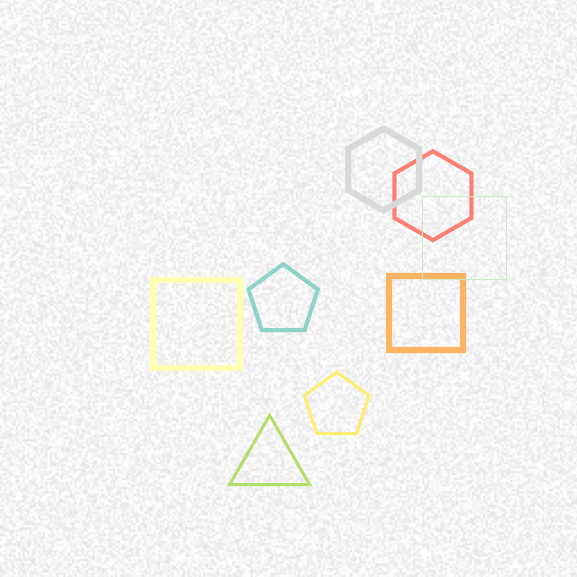[{"shape": "pentagon", "thickness": 2, "radius": 0.32, "center": [0.49, 0.479]}, {"shape": "square", "thickness": 3, "radius": 0.38, "center": [0.34, 0.438]}, {"shape": "hexagon", "thickness": 2, "radius": 0.38, "center": [0.75, 0.66]}, {"shape": "square", "thickness": 3, "radius": 0.32, "center": [0.738, 0.457]}, {"shape": "triangle", "thickness": 1.5, "radius": 0.4, "center": [0.467, 0.2]}, {"shape": "hexagon", "thickness": 3, "radius": 0.35, "center": [0.664, 0.706]}, {"shape": "square", "thickness": 0.5, "radius": 0.36, "center": [0.803, 0.588]}, {"shape": "pentagon", "thickness": 1.5, "radius": 0.29, "center": [0.583, 0.296]}]